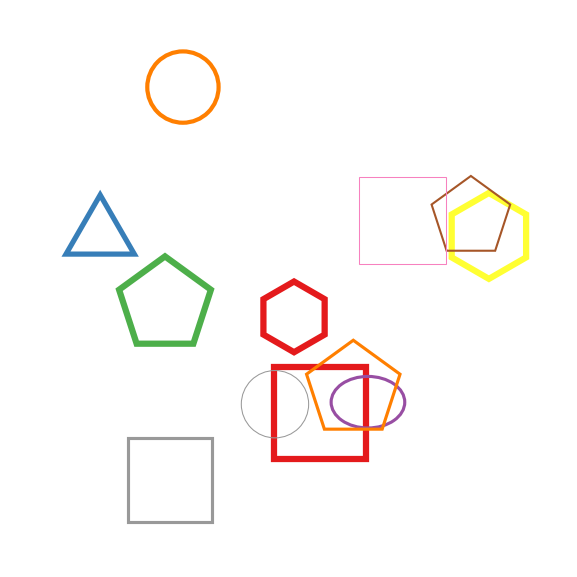[{"shape": "square", "thickness": 3, "radius": 0.4, "center": [0.554, 0.284]}, {"shape": "hexagon", "thickness": 3, "radius": 0.31, "center": [0.509, 0.45]}, {"shape": "triangle", "thickness": 2.5, "radius": 0.34, "center": [0.173, 0.593]}, {"shape": "pentagon", "thickness": 3, "radius": 0.42, "center": [0.286, 0.472]}, {"shape": "oval", "thickness": 1.5, "radius": 0.32, "center": [0.637, 0.303]}, {"shape": "circle", "thickness": 2, "radius": 0.31, "center": [0.317, 0.848]}, {"shape": "pentagon", "thickness": 1.5, "radius": 0.43, "center": [0.612, 0.325]}, {"shape": "hexagon", "thickness": 3, "radius": 0.37, "center": [0.847, 0.591]}, {"shape": "pentagon", "thickness": 1, "radius": 0.36, "center": [0.815, 0.623]}, {"shape": "square", "thickness": 0.5, "radius": 0.38, "center": [0.697, 0.617]}, {"shape": "square", "thickness": 1.5, "radius": 0.36, "center": [0.295, 0.168]}, {"shape": "circle", "thickness": 0.5, "radius": 0.29, "center": [0.476, 0.299]}]